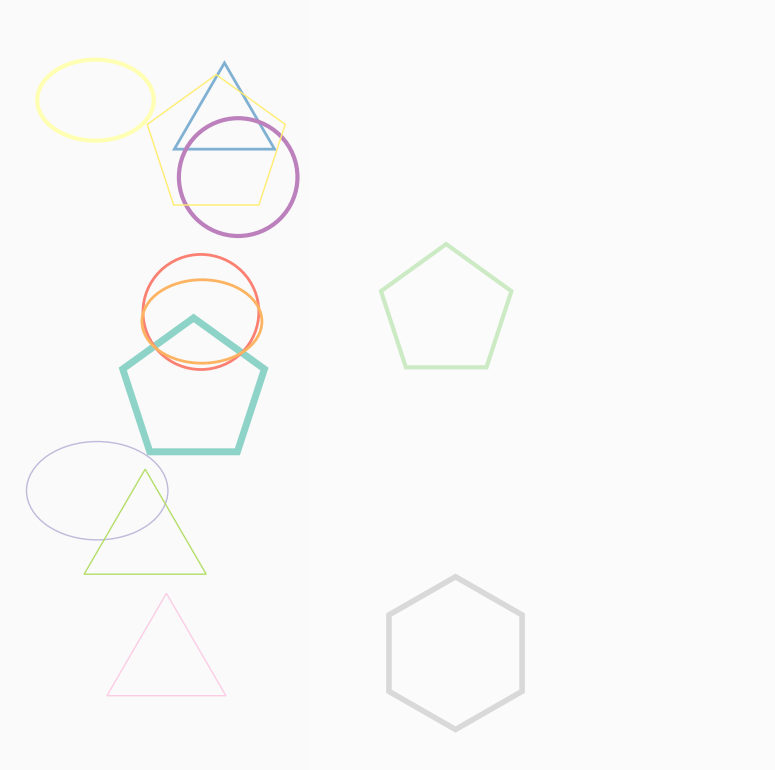[{"shape": "pentagon", "thickness": 2.5, "radius": 0.48, "center": [0.25, 0.491]}, {"shape": "oval", "thickness": 1.5, "radius": 0.38, "center": [0.123, 0.87]}, {"shape": "oval", "thickness": 0.5, "radius": 0.46, "center": [0.125, 0.363]}, {"shape": "circle", "thickness": 1, "radius": 0.37, "center": [0.259, 0.595]}, {"shape": "triangle", "thickness": 1, "radius": 0.37, "center": [0.29, 0.844]}, {"shape": "oval", "thickness": 1, "radius": 0.39, "center": [0.261, 0.583]}, {"shape": "triangle", "thickness": 0.5, "radius": 0.45, "center": [0.187, 0.3]}, {"shape": "triangle", "thickness": 0.5, "radius": 0.44, "center": [0.215, 0.141]}, {"shape": "hexagon", "thickness": 2, "radius": 0.5, "center": [0.588, 0.152]}, {"shape": "circle", "thickness": 1.5, "radius": 0.38, "center": [0.307, 0.77]}, {"shape": "pentagon", "thickness": 1.5, "radius": 0.44, "center": [0.576, 0.595]}, {"shape": "pentagon", "thickness": 0.5, "radius": 0.47, "center": [0.279, 0.809]}]